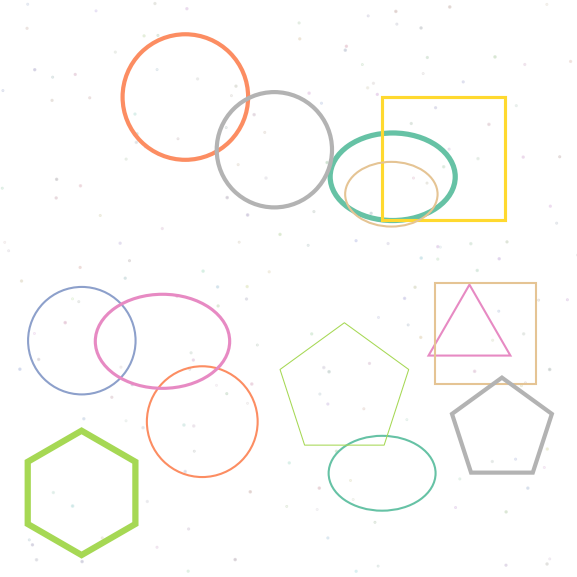[{"shape": "oval", "thickness": 2.5, "radius": 0.54, "center": [0.68, 0.693]}, {"shape": "oval", "thickness": 1, "radius": 0.46, "center": [0.662, 0.18]}, {"shape": "circle", "thickness": 2, "radius": 0.54, "center": [0.321, 0.831]}, {"shape": "circle", "thickness": 1, "radius": 0.48, "center": [0.35, 0.269]}, {"shape": "circle", "thickness": 1, "radius": 0.47, "center": [0.142, 0.409]}, {"shape": "oval", "thickness": 1.5, "radius": 0.58, "center": [0.281, 0.408]}, {"shape": "triangle", "thickness": 1, "radius": 0.41, "center": [0.813, 0.424]}, {"shape": "pentagon", "thickness": 0.5, "radius": 0.59, "center": [0.596, 0.323]}, {"shape": "hexagon", "thickness": 3, "radius": 0.54, "center": [0.141, 0.146]}, {"shape": "square", "thickness": 1.5, "radius": 0.53, "center": [0.768, 0.725]}, {"shape": "oval", "thickness": 1, "radius": 0.4, "center": [0.678, 0.663]}, {"shape": "square", "thickness": 1, "radius": 0.44, "center": [0.84, 0.422]}, {"shape": "circle", "thickness": 2, "radius": 0.5, "center": [0.475, 0.74]}, {"shape": "pentagon", "thickness": 2, "radius": 0.45, "center": [0.869, 0.254]}]